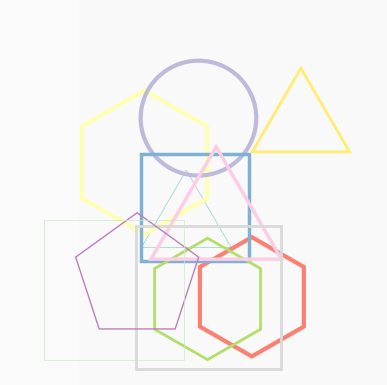[{"shape": "triangle", "thickness": 0.5, "radius": 0.67, "center": [0.481, 0.424]}, {"shape": "hexagon", "thickness": 3, "radius": 0.93, "center": [0.373, 0.578]}, {"shape": "circle", "thickness": 3, "radius": 0.75, "center": [0.512, 0.693]}, {"shape": "hexagon", "thickness": 3, "radius": 0.77, "center": [0.65, 0.229]}, {"shape": "square", "thickness": 2.5, "radius": 0.7, "center": [0.504, 0.462]}, {"shape": "hexagon", "thickness": 2, "radius": 0.79, "center": [0.536, 0.224]}, {"shape": "triangle", "thickness": 2.5, "radius": 0.97, "center": [0.558, 0.424]}, {"shape": "square", "thickness": 2, "radius": 0.93, "center": [0.538, 0.228]}, {"shape": "pentagon", "thickness": 1, "radius": 0.83, "center": [0.354, 0.281]}, {"shape": "square", "thickness": 0.5, "radius": 0.91, "center": [0.294, 0.246]}, {"shape": "triangle", "thickness": 2, "radius": 0.72, "center": [0.777, 0.678]}]